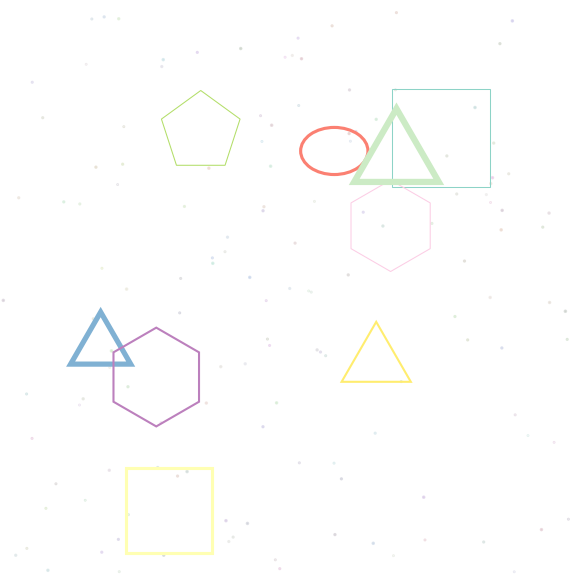[{"shape": "square", "thickness": 0.5, "radius": 0.42, "center": [0.764, 0.761]}, {"shape": "square", "thickness": 1.5, "radius": 0.37, "center": [0.292, 0.115]}, {"shape": "oval", "thickness": 1.5, "radius": 0.29, "center": [0.579, 0.738]}, {"shape": "triangle", "thickness": 2.5, "radius": 0.3, "center": [0.174, 0.399]}, {"shape": "pentagon", "thickness": 0.5, "radius": 0.36, "center": [0.348, 0.771]}, {"shape": "hexagon", "thickness": 0.5, "radius": 0.4, "center": [0.676, 0.608]}, {"shape": "hexagon", "thickness": 1, "radius": 0.43, "center": [0.271, 0.346]}, {"shape": "triangle", "thickness": 3, "radius": 0.42, "center": [0.687, 0.726]}, {"shape": "triangle", "thickness": 1, "radius": 0.35, "center": [0.651, 0.373]}]